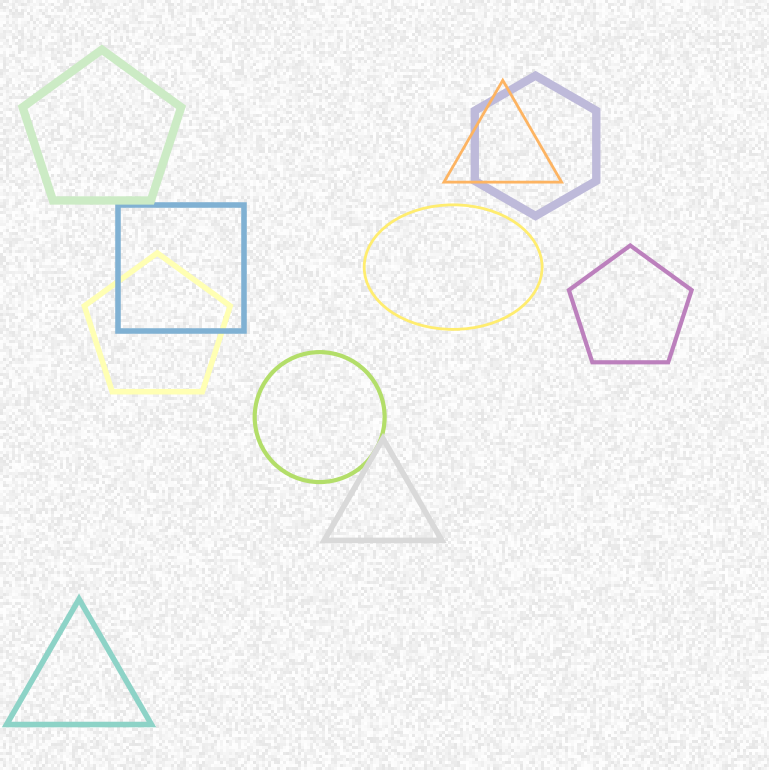[{"shape": "triangle", "thickness": 2, "radius": 0.54, "center": [0.103, 0.113]}, {"shape": "pentagon", "thickness": 2, "radius": 0.5, "center": [0.204, 0.572]}, {"shape": "hexagon", "thickness": 3, "radius": 0.46, "center": [0.695, 0.811]}, {"shape": "square", "thickness": 2, "radius": 0.41, "center": [0.235, 0.652]}, {"shape": "triangle", "thickness": 1, "radius": 0.44, "center": [0.653, 0.808]}, {"shape": "circle", "thickness": 1.5, "radius": 0.42, "center": [0.415, 0.458]}, {"shape": "triangle", "thickness": 2, "radius": 0.44, "center": [0.497, 0.342]}, {"shape": "pentagon", "thickness": 1.5, "radius": 0.42, "center": [0.819, 0.597]}, {"shape": "pentagon", "thickness": 3, "radius": 0.54, "center": [0.132, 0.827]}, {"shape": "oval", "thickness": 1, "radius": 0.58, "center": [0.588, 0.653]}]